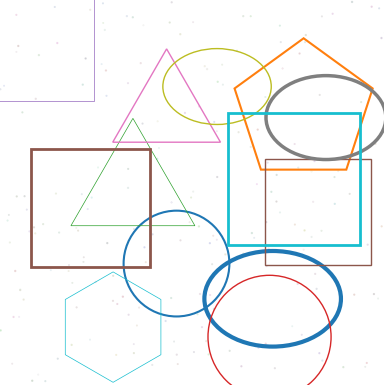[{"shape": "circle", "thickness": 1.5, "radius": 0.69, "center": [0.458, 0.315]}, {"shape": "oval", "thickness": 3, "radius": 0.89, "center": [0.708, 0.224]}, {"shape": "pentagon", "thickness": 1.5, "radius": 0.94, "center": [0.789, 0.712]}, {"shape": "triangle", "thickness": 0.5, "radius": 0.93, "center": [0.345, 0.507]}, {"shape": "circle", "thickness": 1, "radius": 0.8, "center": [0.7, 0.125]}, {"shape": "square", "thickness": 0.5, "radius": 0.72, "center": [0.1, 0.882]}, {"shape": "square", "thickness": 2, "radius": 0.77, "center": [0.234, 0.46]}, {"shape": "square", "thickness": 1, "radius": 0.69, "center": [0.826, 0.449]}, {"shape": "triangle", "thickness": 1, "radius": 0.81, "center": [0.433, 0.711]}, {"shape": "oval", "thickness": 2.5, "radius": 0.78, "center": [0.847, 0.695]}, {"shape": "oval", "thickness": 1, "radius": 0.7, "center": [0.564, 0.775]}, {"shape": "hexagon", "thickness": 0.5, "radius": 0.72, "center": [0.294, 0.15]}, {"shape": "square", "thickness": 2, "radius": 0.86, "center": [0.764, 0.536]}]